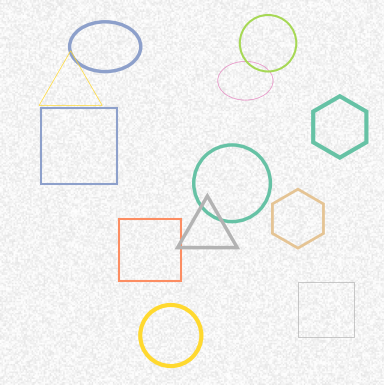[{"shape": "circle", "thickness": 2.5, "radius": 0.5, "center": [0.603, 0.524]}, {"shape": "hexagon", "thickness": 3, "radius": 0.4, "center": [0.883, 0.67]}, {"shape": "square", "thickness": 1.5, "radius": 0.4, "center": [0.389, 0.351]}, {"shape": "square", "thickness": 1.5, "radius": 0.49, "center": [0.205, 0.62]}, {"shape": "oval", "thickness": 2.5, "radius": 0.46, "center": [0.273, 0.879]}, {"shape": "oval", "thickness": 0.5, "radius": 0.36, "center": [0.637, 0.79]}, {"shape": "circle", "thickness": 1.5, "radius": 0.37, "center": [0.696, 0.888]}, {"shape": "triangle", "thickness": 0.5, "radius": 0.47, "center": [0.184, 0.773]}, {"shape": "circle", "thickness": 3, "radius": 0.4, "center": [0.444, 0.129]}, {"shape": "hexagon", "thickness": 2, "radius": 0.38, "center": [0.774, 0.432]}, {"shape": "square", "thickness": 0.5, "radius": 0.36, "center": [0.846, 0.195]}, {"shape": "triangle", "thickness": 2.5, "radius": 0.45, "center": [0.539, 0.402]}]